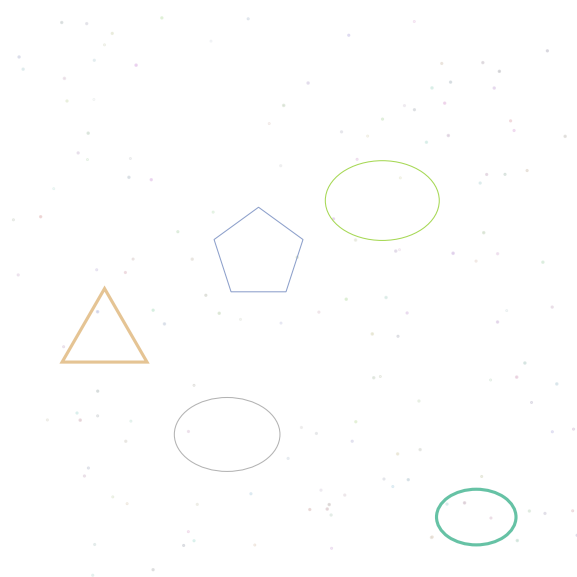[{"shape": "oval", "thickness": 1.5, "radius": 0.34, "center": [0.825, 0.104]}, {"shape": "pentagon", "thickness": 0.5, "radius": 0.4, "center": [0.448, 0.559]}, {"shape": "oval", "thickness": 0.5, "radius": 0.49, "center": [0.662, 0.652]}, {"shape": "triangle", "thickness": 1.5, "radius": 0.42, "center": [0.181, 0.415]}, {"shape": "oval", "thickness": 0.5, "radius": 0.46, "center": [0.393, 0.247]}]